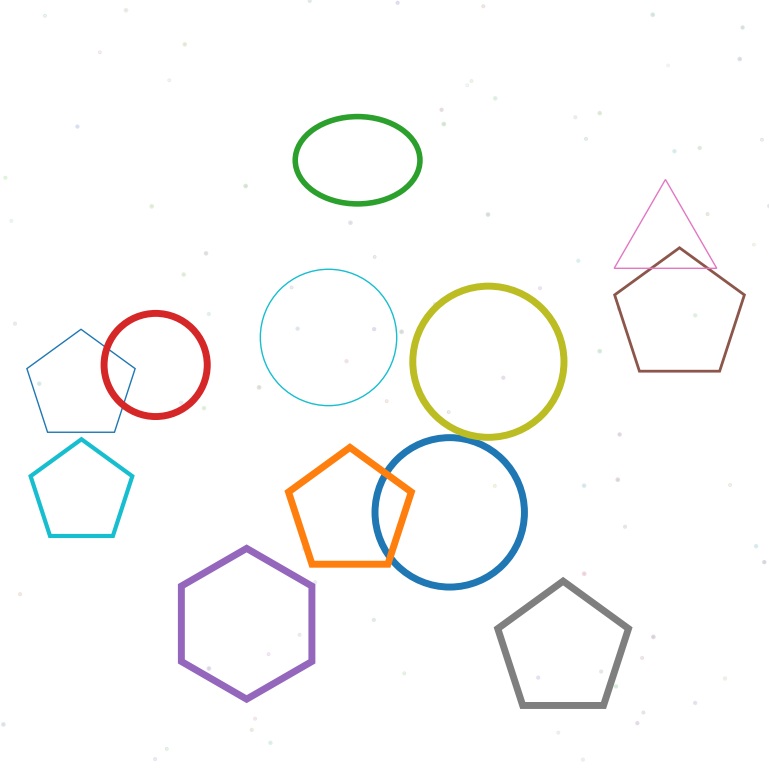[{"shape": "pentagon", "thickness": 0.5, "radius": 0.37, "center": [0.105, 0.498]}, {"shape": "circle", "thickness": 2.5, "radius": 0.49, "center": [0.584, 0.335]}, {"shape": "pentagon", "thickness": 2.5, "radius": 0.42, "center": [0.454, 0.335]}, {"shape": "oval", "thickness": 2, "radius": 0.4, "center": [0.464, 0.792]}, {"shape": "circle", "thickness": 2.5, "radius": 0.33, "center": [0.202, 0.526]}, {"shape": "hexagon", "thickness": 2.5, "radius": 0.49, "center": [0.32, 0.19]}, {"shape": "pentagon", "thickness": 1, "radius": 0.44, "center": [0.882, 0.59]}, {"shape": "triangle", "thickness": 0.5, "radius": 0.38, "center": [0.864, 0.69]}, {"shape": "pentagon", "thickness": 2.5, "radius": 0.45, "center": [0.731, 0.156]}, {"shape": "circle", "thickness": 2.5, "radius": 0.49, "center": [0.634, 0.53]}, {"shape": "pentagon", "thickness": 1.5, "radius": 0.35, "center": [0.106, 0.36]}, {"shape": "circle", "thickness": 0.5, "radius": 0.44, "center": [0.427, 0.562]}]